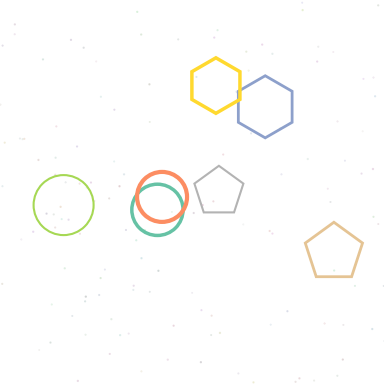[{"shape": "circle", "thickness": 2.5, "radius": 0.33, "center": [0.409, 0.455]}, {"shape": "circle", "thickness": 3, "radius": 0.32, "center": [0.421, 0.489]}, {"shape": "hexagon", "thickness": 2, "radius": 0.4, "center": [0.689, 0.723]}, {"shape": "circle", "thickness": 1.5, "radius": 0.39, "center": [0.165, 0.467]}, {"shape": "hexagon", "thickness": 2.5, "radius": 0.36, "center": [0.561, 0.778]}, {"shape": "pentagon", "thickness": 2, "radius": 0.39, "center": [0.867, 0.345]}, {"shape": "pentagon", "thickness": 1.5, "radius": 0.33, "center": [0.569, 0.502]}]